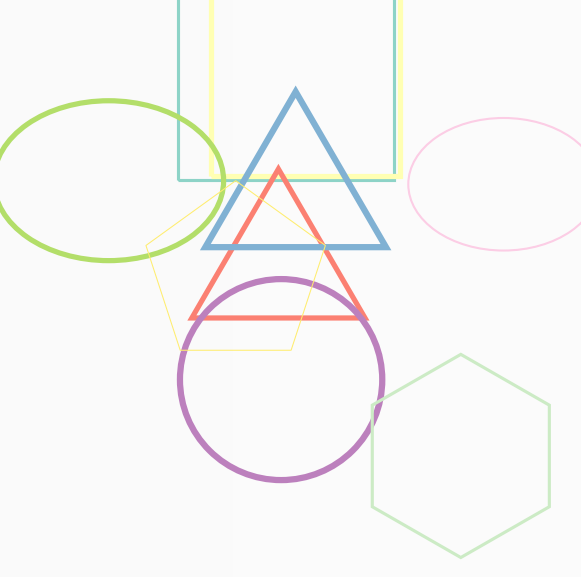[{"shape": "square", "thickness": 1.5, "radius": 0.93, "center": [0.492, 0.873]}, {"shape": "square", "thickness": 2.5, "radius": 0.81, "center": [0.526, 0.857]}, {"shape": "triangle", "thickness": 2.5, "radius": 0.86, "center": [0.479, 0.535]}, {"shape": "triangle", "thickness": 3, "radius": 0.9, "center": [0.509, 0.661]}, {"shape": "oval", "thickness": 2.5, "radius": 0.99, "center": [0.187, 0.686]}, {"shape": "oval", "thickness": 1, "radius": 0.82, "center": [0.866, 0.68]}, {"shape": "circle", "thickness": 3, "radius": 0.87, "center": [0.484, 0.342]}, {"shape": "hexagon", "thickness": 1.5, "radius": 0.88, "center": [0.793, 0.21]}, {"shape": "pentagon", "thickness": 0.5, "radius": 0.81, "center": [0.405, 0.524]}]